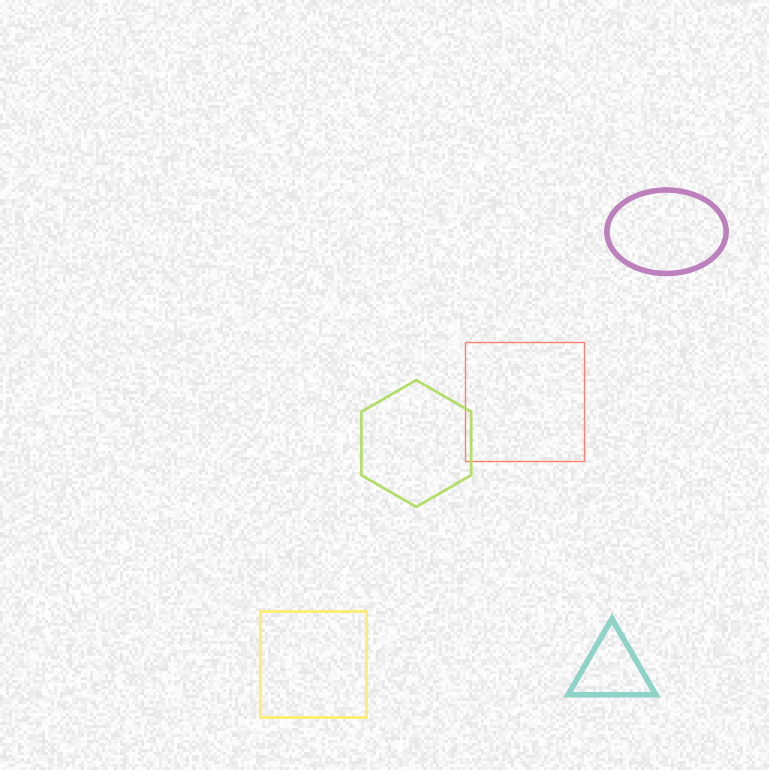[{"shape": "triangle", "thickness": 2, "radius": 0.33, "center": [0.795, 0.131]}, {"shape": "square", "thickness": 0.5, "radius": 0.38, "center": [0.681, 0.479]}, {"shape": "hexagon", "thickness": 1, "radius": 0.41, "center": [0.541, 0.424]}, {"shape": "oval", "thickness": 2, "radius": 0.39, "center": [0.866, 0.699]}, {"shape": "square", "thickness": 1, "radius": 0.35, "center": [0.406, 0.138]}]